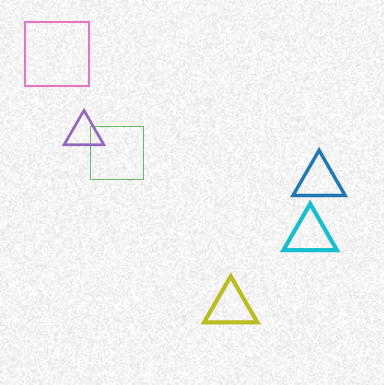[{"shape": "triangle", "thickness": 2.5, "radius": 0.39, "center": [0.829, 0.531]}, {"shape": "square", "thickness": 0.5, "radius": 0.34, "center": [0.302, 0.605]}, {"shape": "triangle", "thickness": 2, "radius": 0.3, "center": [0.218, 0.654]}, {"shape": "square", "thickness": 1.5, "radius": 0.41, "center": [0.148, 0.86]}, {"shape": "triangle", "thickness": 3, "radius": 0.4, "center": [0.599, 0.203]}, {"shape": "triangle", "thickness": 3, "radius": 0.4, "center": [0.806, 0.39]}]